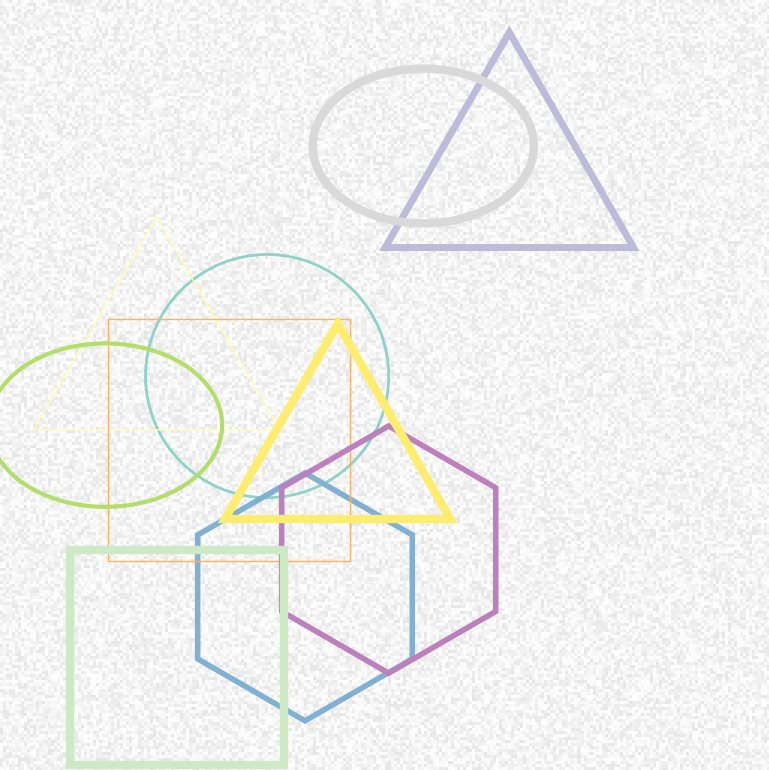[{"shape": "circle", "thickness": 1, "radius": 0.79, "center": [0.347, 0.512]}, {"shape": "triangle", "thickness": 0.5, "radius": 0.92, "center": [0.203, 0.534]}, {"shape": "triangle", "thickness": 2.5, "radius": 0.93, "center": [0.661, 0.772]}, {"shape": "hexagon", "thickness": 2, "radius": 0.8, "center": [0.396, 0.225]}, {"shape": "square", "thickness": 0.5, "radius": 0.79, "center": [0.297, 0.428]}, {"shape": "oval", "thickness": 1.5, "radius": 0.76, "center": [0.137, 0.448]}, {"shape": "oval", "thickness": 3, "radius": 0.72, "center": [0.55, 0.81]}, {"shape": "hexagon", "thickness": 2, "radius": 0.8, "center": [0.505, 0.286]}, {"shape": "square", "thickness": 3, "radius": 0.7, "center": [0.23, 0.146]}, {"shape": "triangle", "thickness": 3, "radius": 0.85, "center": [0.439, 0.41]}]